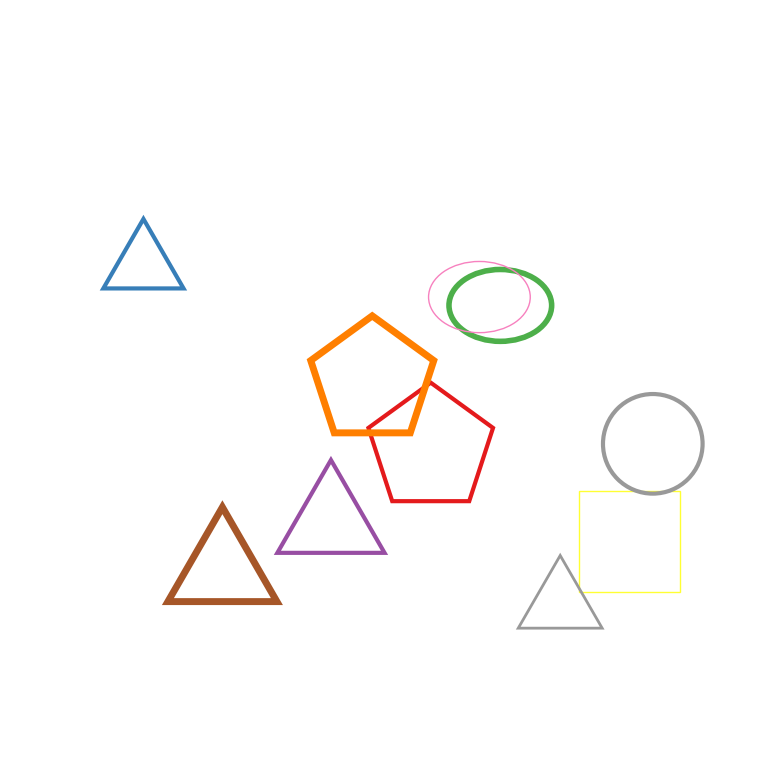[{"shape": "pentagon", "thickness": 1.5, "radius": 0.43, "center": [0.559, 0.418]}, {"shape": "triangle", "thickness": 1.5, "radius": 0.3, "center": [0.186, 0.655]}, {"shape": "oval", "thickness": 2, "radius": 0.33, "center": [0.65, 0.603]}, {"shape": "triangle", "thickness": 1.5, "radius": 0.4, "center": [0.43, 0.322]}, {"shape": "pentagon", "thickness": 2.5, "radius": 0.42, "center": [0.483, 0.506]}, {"shape": "square", "thickness": 0.5, "radius": 0.33, "center": [0.817, 0.297]}, {"shape": "triangle", "thickness": 2.5, "radius": 0.41, "center": [0.289, 0.26]}, {"shape": "oval", "thickness": 0.5, "radius": 0.33, "center": [0.623, 0.614]}, {"shape": "triangle", "thickness": 1, "radius": 0.31, "center": [0.728, 0.216]}, {"shape": "circle", "thickness": 1.5, "radius": 0.32, "center": [0.848, 0.424]}]